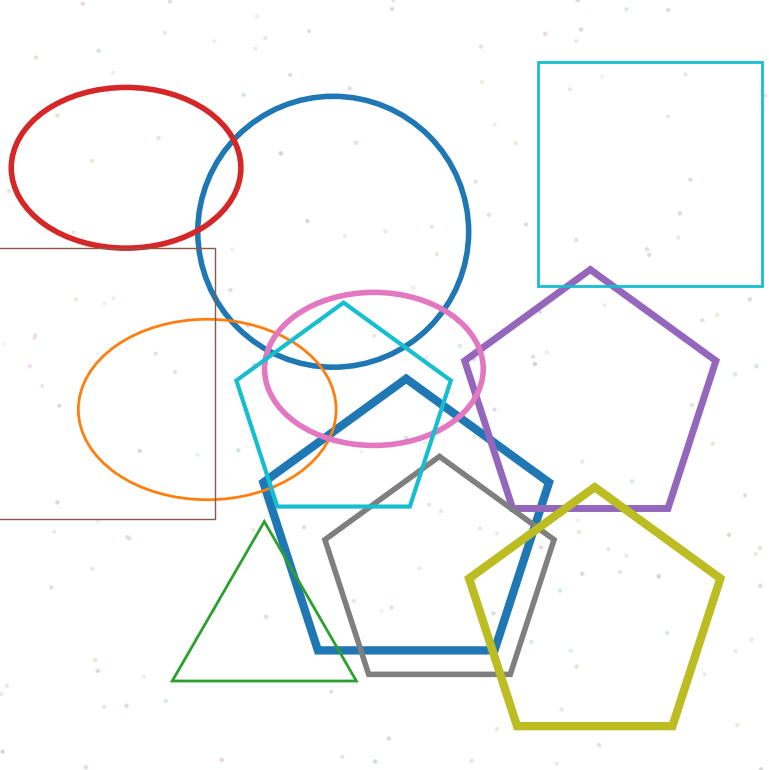[{"shape": "circle", "thickness": 2, "radius": 0.88, "center": [0.433, 0.699]}, {"shape": "pentagon", "thickness": 3, "radius": 0.98, "center": [0.528, 0.313]}, {"shape": "oval", "thickness": 1, "radius": 0.84, "center": [0.269, 0.468]}, {"shape": "triangle", "thickness": 1, "radius": 0.69, "center": [0.343, 0.185]}, {"shape": "oval", "thickness": 2, "radius": 0.75, "center": [0.164, 0.782]}, {"shape": "pentagon", "thickness": 2.5, "radius": 0.86, "center": [0.767, 0.478]}, {"shape": "square", "thickness": 0.5, "radius": 0.88, "center": [0.104, 0.502]}, {"shape": "oval", "thickness": 2, "radius": 0.71, "center": [0.486, 0.521]}, {"shape": "pentagon", "thickness": 2, "radius": 0.78, "center": [0.571, 0.251]}, {"shape": "pentagon", "thickness": 3, "radius": 0.86, "center": [0.772, 0.196]}, {"shape": "square", "thickness": 1, "radius": 0.73, "center": [0.844, 0.774]}, {"shape": "pentagon", "thickness": 1.5, "radius": 0.73, "center": [0.446, 0.461]}]